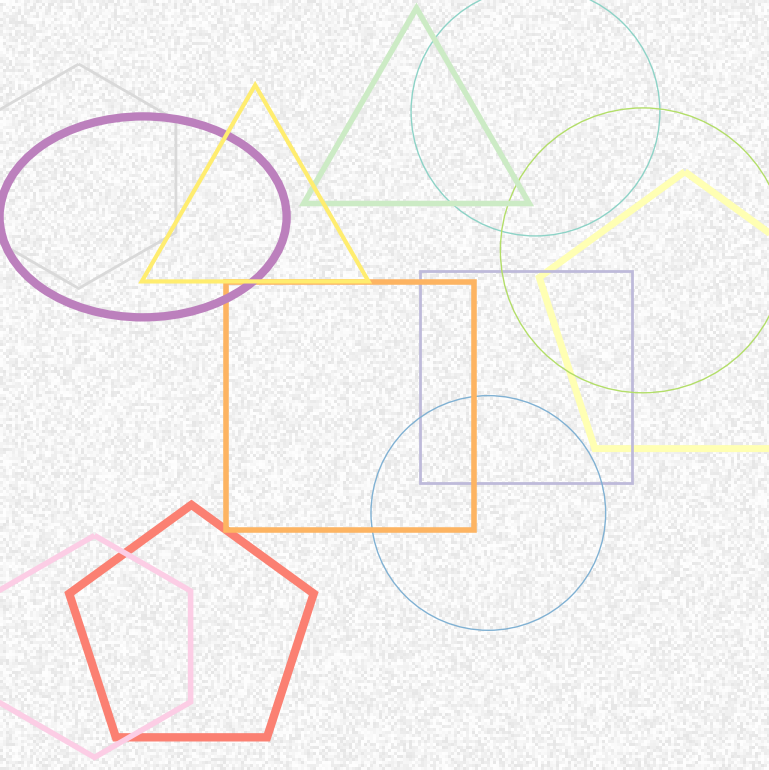[{"shape": "circle", "thickness": 0.5, "radius": 0.81, "center": [0.695, 0.855]}, {"shape": "pentagon", "thickness": 2.5, "radius": 0.99, "center": [0.889, 0.578]}, {"shape": "square", "thickness": 1, "radius": 0.69, "center": [0.683, 0.511]}, {"shape": "pentagon", "thickness": 3, "radius": 0.83, "center": [0.249, 0.177]}, {"shape": "circle", "thickness": 0.5, "radius": 0.76, "center": [0.634, 0.334]}, {"shape": "square", "thickness": 2, "radius": 0.8, "center": [0.455, 0.472]}, {"shape": "circle", "thickness": 0.5, "radius": 0.92, "center": [0.835, 0.675]}, {"shape": "hexagon", "thickness": 2, "radius": 0.72, "center": [0.123, 0.16]}, {"shape": "hexagon", "thickness": 1, "radius": 0.73, "center": [0.102, 0.771]}, {"shape": "oval", "thickness": 3, "radius": 0.93, "center": [0.186, 0.718]}, {"shape": "triangle", "thickness": 2, "radius": 0.85, "center": [0.541, 0.82]}, {"shape": "triangle", "thickness": 1.5, "radius": 0.85, "center": [0.331, 0.72]}]